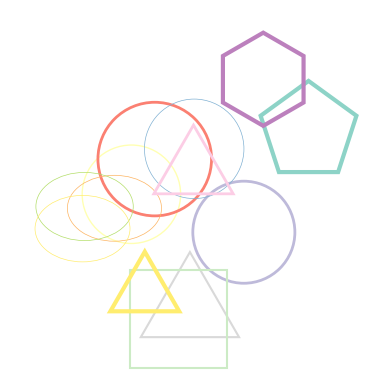[{"shape": "pentagon", "thickness": 3, "radius": 0.65, "center": [0.801, 0.659]}, {"shape": "circle", "thickness": 1, "radius": 0.64, "center": [0.341, 0.495]}, {"shape": "circle", "thickness": 2, "radius": 0.66, "center": [0.633, 0.397]}, {"shape": "circle", "thickness": 2, "radius": 0.74, "center": [0.402, 0.587]}, {"shape": "circle", "thickness": 0.5, "radius": 0.65, "center": [0.504, 0.613]}, {"shape": "oval", "thickness": 0.5, "radius": 0.61, "center": [0.297, 0.459]}, {"shape": "oval", "thickness": 0.5, "radius": 0.63, "center": [0.22, 0.464]}, {"shape": "triangle", "thickness": 2, "radius": 0.59, "center": [0.503, 0.556]}, {"shape": "triangle", "thickness": 1.5, "radius": 0.74, "center": [0.493, 0.198]}, {"shape": "hexagon", "thickness": 3, "radius": 0.6, "center": [0.684, 0.794]}, {"shape": "square", "thickness": 1.5, "radius": 0.64, "center": [0.464, 0.171]}, {"shape": "oval", "thickness": 0.5, "radius": 0.62, "center": [0.214, 0.406]}, {"shape": "triangle", "thickness": 3, "radius": 0.52, "center": [0.376, 0.243]}]